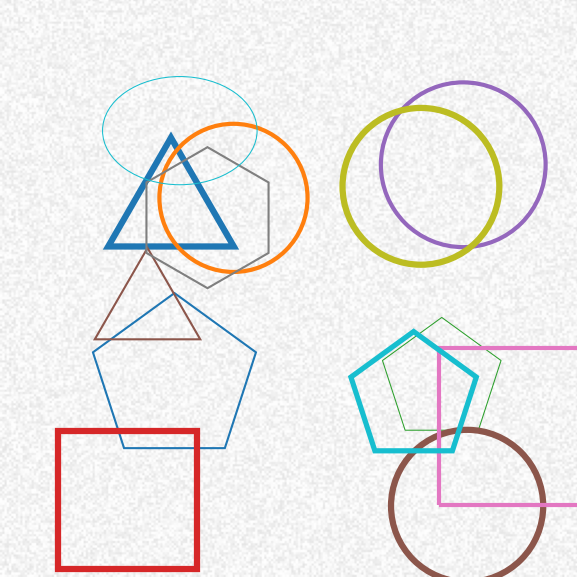[{"shape": "pentagon", "thickness": 1, "radius": 0.74, "center": [0.302, 0.343]}, {"shape": "triangle", "thickness": 3, "radius": 0.63, "center": [0.296, 0.635]}, {"shape": "circle", "thickness": 2, "radius": 0.64, "center": [0.404, 0.656]}, {"shape": "pentagon", "thickness": 0.5, "radius": 0.54, "center": [0.765, 0.342]}, {"shape": "square", "thickness": 3, "radius": 0.6, "center": [0.22, 0.133]}, {"shape": "circle", "thickness": 2, "radius": 0.71, "center": [0.802, 0.714]}, {"shape": "circle", "thickness": 3, "radius": 0.66, "center": [0.809, 0.123]}, {"shape": "triangle", "thickness": 1, "radius": 0.53, "center": [0.255, 0.464]}, {"shape": "square", "thickness": 2, "radius": 0.68, "center": [0.896, 0.26]}, {"shape": "hexagon", "thickness": 1, "radius": 0.61, "center": [0.359, 0.622]}, {"shape": "circle", "thickness": 3, "radius": 0.68, "center": [0.729, 0.676]}, {"shape": "pentagon", "thickness": 2.5, "radius": 0.57, "center": [0.716, 0.311]}, {"shape": "oval", "thickness": 0.5, "radius": 0.67, "center": [0.311, 0.773]}]